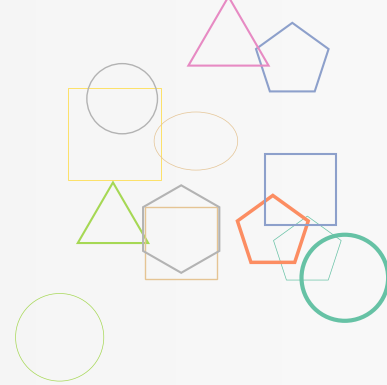[{"shape": "pentagon", "thickness": 0.5, "radius": 0.46, "center": [0.793, 0.347]}, {"shape": "circle", "thickness": 3, "radius": 0.56, "center": [0.89, 0.279]}, {"shape": "pentagon", "thickness": 2.5, "radius": 0.48, "center": [0.704, 0.396]}, {"shape": "pentagon", "thickness": 1.5, "radius": 0.49, "center": [0.754, 0.842]}, {"shape": "square", "thickness": 1.5, "radius": 0.46, "center": [0.776, 0.508]}, {"shape": "triangle", "thickness": 1.5, "radius": 0.6, "center": [0.59, 0.889]}, {"shape": "triangle", "thickness": 1.5, "radius": 0.52, "center": [0.292, 0.421]}, {"shape": "circle", "thickness": 0.5, "radius": 0.57, "center": [0.154, 0.124]}, {"shape": "square", "thickness": 0.5, "radius": 0.6, "center": [0.295, 0.652]}, {"shape": "square", "thickness": 1, "radius": 0.47, "center": [0.467, 0.369]}, {"shape": "oval", "thickness": 0.5, "radius": 0.54, "center": [0.506, 0.634]}, {"shape": "hexagon", "thickness": 1.5, "radius": 0.57, "center": [0.468, 0.405]}, {"shape": "circle", "thickness": 1, "radius": 0.46, "center": [0.315, 0.744]}]